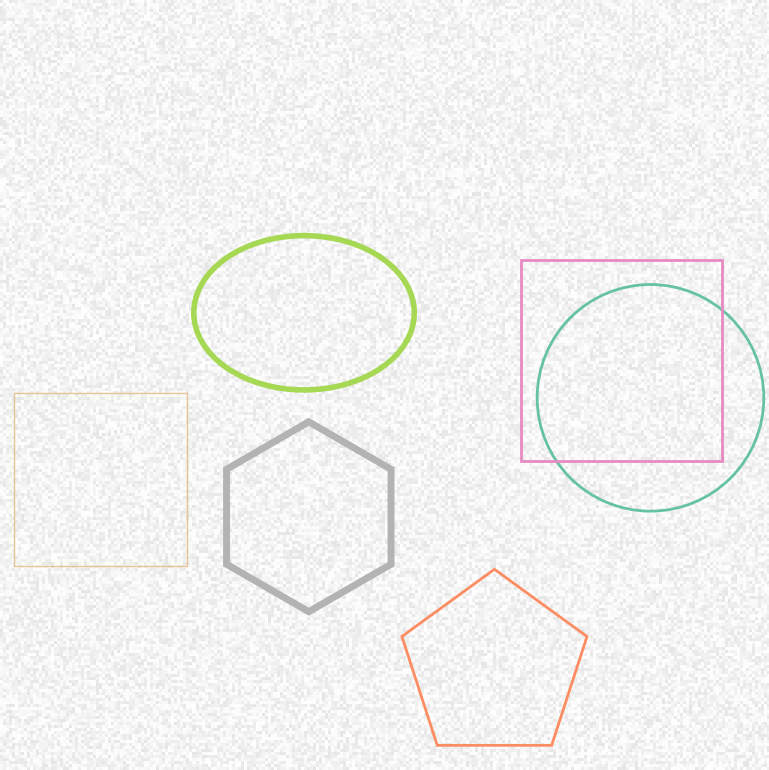[{"shape": "circle", "thickness": 1, "radius": 0.74, "center": [0.845, 0.483]}, {"shape": "pentagon", "thickness": 1, "radius": 0.63, "center": [0.642, 0.134]}, {"shape": "square", "thickness": 1, "radius": 0.66, "center": [0.807, 0.532]}, {"shape": "oval", "thickness": 2, "radius": 0.72, "center": [0.395, 0.594]}, {"shape": "square", "thickness": 0.5, "radius": 0.56, "center": [0.131, 0.377]}, {"shape": "hexagon", "thickness": 2.5, "radius": 0.62, "center": [0.401, 0.329]}]